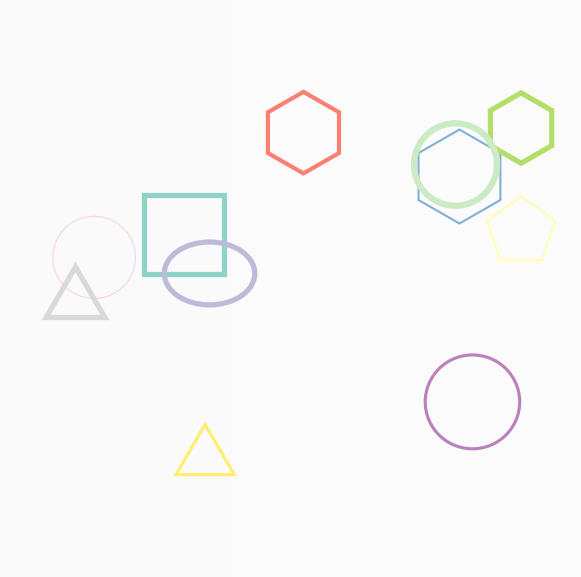[{"shape": "square", "thickness": 2.5, "radius": 0.34, "center": [0.317, 0.593]}, {"shape": "pentagon", "thickness": 1, "radius": 0.31, "center": [0.897, 0.598]}, {"shape": "oval", "thickness": 2.5, "radius": 0.39, "center": [0.361, 0.526]}, {"shape": "hexagon", "thickness": 2, "radius": 0.35, "center": [0.522, 0.769]}, {"shape": "hexagon", "thickness": 1, "radius": 0.41, "center": [0.79, 0.693]}, {"shape": "hexagon", "thickness": 2.5, "radius": 0.3, "center": [0.897, 0.777]}, {"shape": "circle", "thickness": 0.5, "radius": 0.36, "center": [0.162, 0.553]}, {"shape": "triangle", "thickness": 2.5, "radius": 0.29, "center": [0.13, 0.478]}, {"shape": "circle", "thickness": 1.5, "radius": 0.41, "center": [0.813, 0.303]}, {"shape": "circle", "thickness": 3, "radius": 0.36, "center": [0.784, 0.714]}, {"shape": "triangle", "thickness": 1.5, "radius": 0.29, "center": [0.353, 0.206]}]